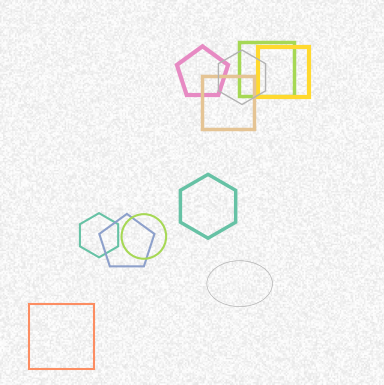[{"shape": "hexagon", "thickness": 1.5, "radius": 0.29, "center": [0.257, 0.389]}, {"shape": "hexagon", "thickness": 2.5, "radius": 0.41, "center": [0.54, 0.464]}, {"shape": "square", "thickness": 1.5, "radius": 0.42, "center": [0.159, 0.127]}, {"shape": "pentagon", "thickness": 1.5, "radius": 0.38, "center": [0.33, 0.369]}, {"shape": "pentagon", "thickness": 3, "radius": 0.35, "center": [0.526, 0.81]}, {"shape": "circle", "thickness": 1.5, "radius": 0.29, "center": [0.374, 0.386]}, {"shape": "square", "thickness": 2.5, "radius": 0.35, "center": [0.692, 0.821]}, {"shape": "square", "thickness": 3, "radius": 0.33, "center": [0.737, 0.813]}, {"shape": "square", "thickness": 2.5, "radius": 0.34, "center": [0.593, 0.734]}, {"shape": "hexagon", "thickness": 1, "radius": 0.35, "center": [0.629, 0.799]}, {"shape": "oval", "thickness": 0.5, "radius": 0.43, "center": [0.622, 0.263]}]